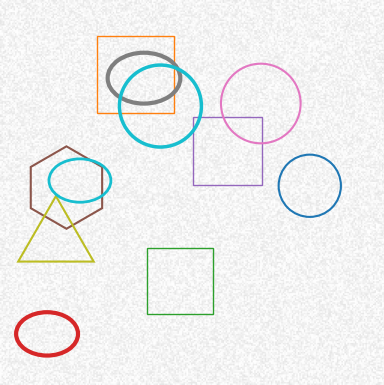[{"shape": "circle", "thickness": 1.5, "radius": 0.4, "center": [0.805, 0.517]}, {"shape": "square", "thickness": 1, "radius": 0.5, "center": [0.352, 0.807]}, {"shape": "square", "thickness": 1, "radius": 0.43, "center": [0.467, 0.27]}, {"shape": "oval", "thickness": 3, "radius": 0.4, "center": [0.122, 0.133]}, {"shape": "square", "thickness": 1, "radius": 0.45, "center": [0.59, 0.608]}, {"shape": "hexagon", "thickness": 1.5, "radius": 0.54, "center": [0.173, 0.513]}, {"shape": "circle", "thickness": 1.5, "radius": 0.52, "center": [0.677, 0.731]}, {"shape": "oval", "thickness": 3, "radius": 0.47, "center": [0.374, 0.797]}, {"shape": "triangle", "thickness": 1.5, "radius": 0.57, "center": [0.145, 0.377]}, {"shape": "circle", "thickness": 2.5, "radius": 0.53, "center": [0.417, 0.725]}, {"shape": "oval", "thickness": 2, "radius": 0.4, "center": [0.208, 0.531]}]